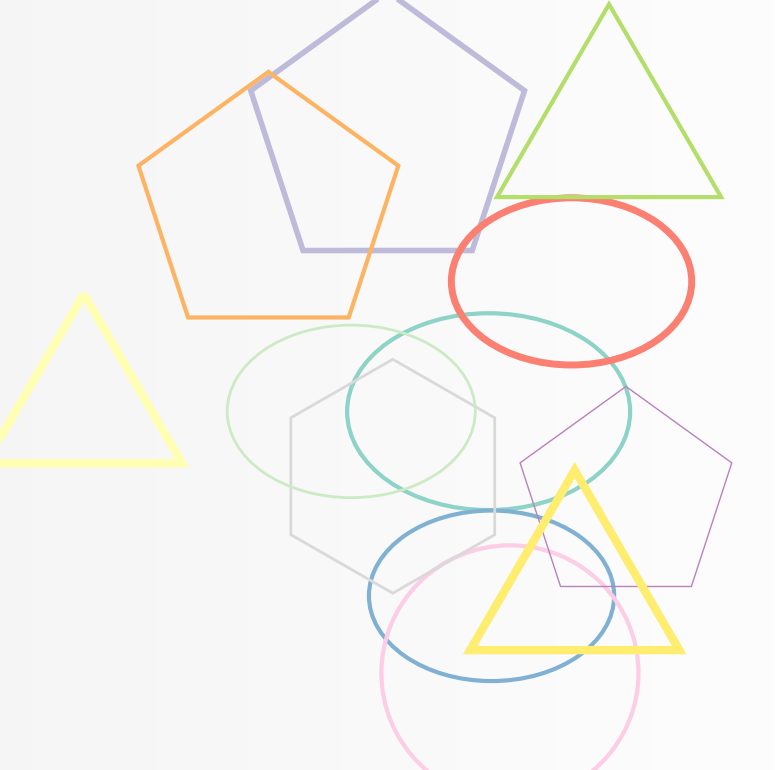[{"shape": "oval", "thickness": 1.5, "radius": 0.91, "center": [0.63, 0.465]}, {"shape": "triangle", "thickness": 3, "radius": 0.73, "center": [0.108, 0.472]}, {"shape": "pentagon", "thickness": 2, "radius": 0.93, "center": [0.5, 0.825]}, {"shape": "oval", "thickness": 2.5, "radius": 0.78, "center": [0.737, 0.635]}, {"shape": "oval", "thickness": 1.5, "radius": 0.79, "center": [0.634, 0.226]}, {"shape": "pentagon", "thickness": 1.5, "radius": 0.88, "center": [0.346, 0.73]}, {"shape": "triangle", "thickness": 1.5, "radius": 0.83, "center": [0.786, 0.827]}, {"shape": "circle", "thickness": 1.5, "radius": 0.83, "center": [0.658, 0.126]}, {"shape": "hexagon", "thickness": 1, "radius": 0.76, "center": [0.507, 0.382]}, {"shape": "pentagon", "thickness": 0.5, "radius": 0.72, "center": [0.808, 0.355]}, {"shape": "oval", "thickness": 1, "radius": 0.8, "center": [0.453, 0.466]}, {"shape": "triangle", "thickness": 3, "radius": 0.78, "center": [0.742, 0.234]}]